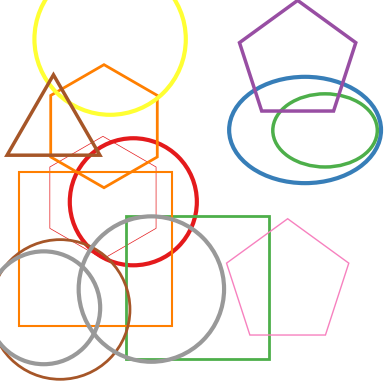[{"shape": "hexagon", "thickness": 0.5, "radius": 0.8, "center": [0.267, 0.487]}, {"shape": "circle", "thickness": 3, "radius": 0.83, "center": [0.346, 0.476]}, {"shape": "oval", "thickness": 3, "radius": 0.99, "center": [0.792, 0.662]}, {"shape": "square", "thickness": 2, "radius": 0.93, "center": [0.514, 0.253]}, {"shape": "oval", "thickness": 2.5, "radius": 0.68, "center": [0.844, 0.661]}, {"shape": "pentagon", "thickness": 2.5, "radius": 0.79, "center": [0.773, 0.84]}, {"shape": "square", "thickness": 1.5, "radius": 0.99, "center": [0.249, 0.353]}, {"shape": "hexagon", "thickness": 2, "radius": 0.8, "center": [0.27, 0.672]}, {"shape": "circle", "thickness": 3, "radius": 0.98, "center": [0.286, 0.898]}, {"shape": "triangle", "thickness": 2.5, "radius": 0.7, "center": [0.139, 0.666]}, {"shape": "circle", "thickness": 2, "radius": 0.91, "center": [0.156, 0.196]}, {"shape": "pentagon", "thickness": 1, "radius": 0.83, "center": [0.747, 0.265]}, {"shape": "circle", "thickness": 3, "radius": 0.94, "center": [0.393, 0.249]}, {"shape": "circle", "thickness": 3, "radius": 0.73, "center": [0.114, 0.201]}]